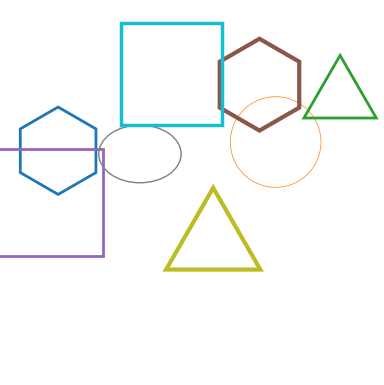[{"shape": "hexagon", "thickness": 2, "radius": 0.57, "center": [0.151, 0.608]}, {"shape": "circle", "thickness": 0.5, "radius": 0.59, "center": [0.716, 0.631]}, {"shape": "triangle", "thickness": 2, "radius": 0.54, "center": [0.883, 0.748]}, {"shape": "square", "thickness": 2, "radius": 0.69, "center": [0.128, 0.473]}, {"shape": "hexagon", "thickness": 3, "radius": 0.6, "center": [0.674, 0.78]}, {"shape": "oval", "thickness": 1, "radius": 0.53, "center": [0.363, 0.6]}, {"shape": "triangle", "thickness": 3, "radius": 0.71, "center": [0.554, 0.371]}, {"shape": "square", "thickness": 2.5, "radius": 0.66, "center": [0.446, 0.808]}]